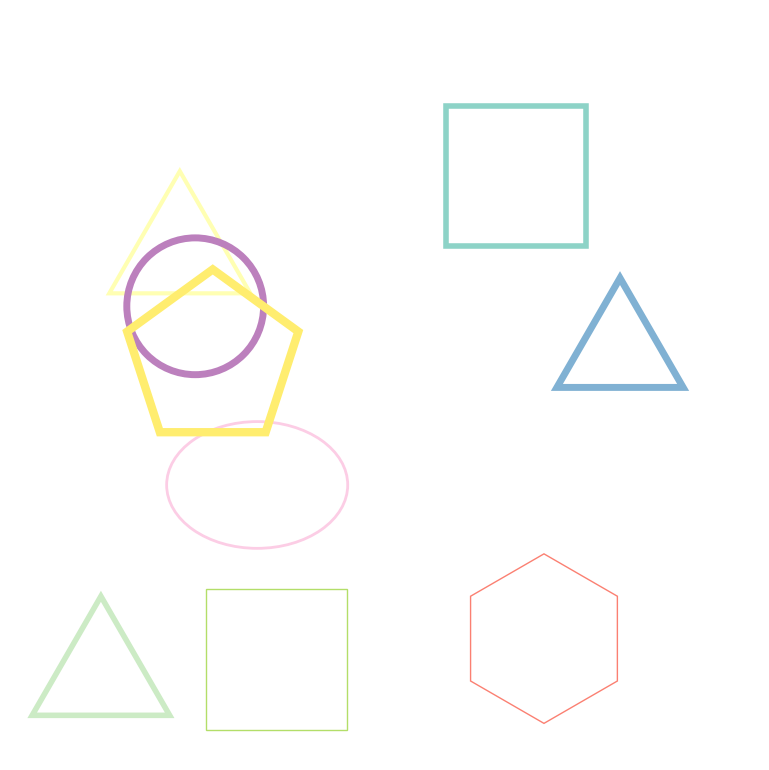[{"shape": "square", "thickness": 2, "radius": 0.45, "center": [0.67, 0.771]}, {"shape": "triangle", "thickness": 1.5, "radius": 0.53, "center": [0.234, 0.672]}, {"shape": "hexagon", "thickness": 0.5, "radius": 0.55, "center": [0.706, 0.171]}, {"shape": "triangle", "thickness": 2.5, "radius": 0.47, "center": [0.805, 0.544]}, {"shape": "square", "thickness": 0.5, "radius": 0.46, "center": [0.359, 0.143]}, {"shape": "oval", "thickness": 1, "radius": 0.59, "center": [0.334, 0.37]}, {"shape": "circle", "thickness": 2.5, "radius": 0.44, "center": [0.254, 0.602]}, {"shape": "triangle", "thickness": 2, "radius": 0.52, "center": [0.131, 0.123]}, {"shape": "pentagon", "thickness": 3, "radius": 0.58, "center": [0.276, 0.533]}]